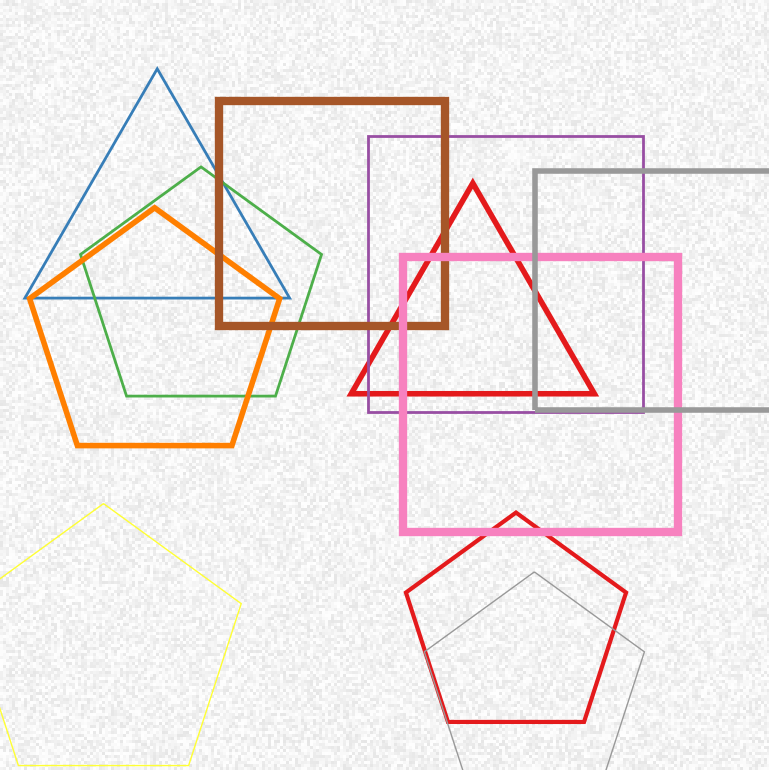[{"shape": "triangle", "thickness": 2, "radius": 0.91, "center": [0.614, 0.58]}, {"shape": "pentagon", "thickness": 1.5, "radius": 0.75, "center": [0.67, 0.184]}, {"shape": "triangle", "thickness": 1, "radius": 0.99, "center": [0.204, 0.712]}, {"shape": "pentagon", "thickness": 1, "radius": 0.82, "center": [0.261, 0.619]}, {"shape": "square", "thickness": 1, "radius": 0.89, "center": [0.656, 0.644]}, {"shape": "pentagon", "thickness": 2, "radius": 0.85, "center": [0.201, 0.559]}, {"shape": "pentagon", "thickness": 0.5, "radius": 0.94, "center": [0.134, 0.158]}, {"shape": "square", "thickness": 3, "radius": 0.73, "center": [0.431, 0.723]}, {"shape": "square", "thickness": 3, "radius": 0.89, "center": [0.702, 0.488]}, {"shape": "pentagon", "thickness": 0.5, "radius": 0.75, "center": [0.694, 0.107]}, {"shape": "square", "thickness": 2, "radius": 0.78, "center": [0.849, 0.623]}]